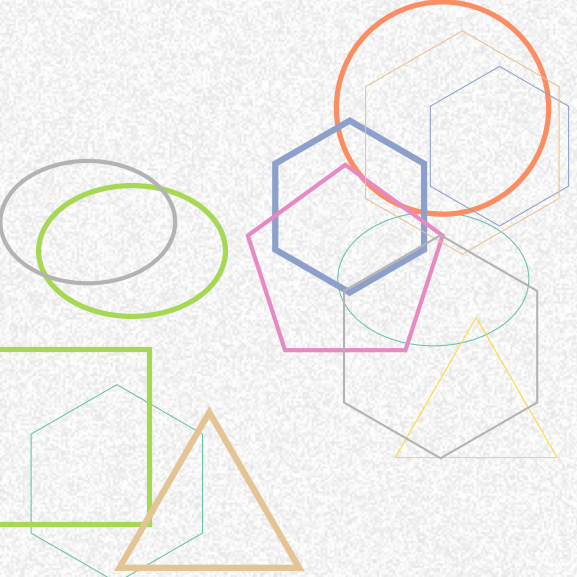[{"shape": "hexagon", "thickness": 0.5, "radius": 0.86, "center": [0.202, 0.162]}, {"shape": "oval", "thickness": 0.5, "radius": 0.83, "center": [0.75, 0.516]}, {"shape": "circle", "thickness": 2.5, "radius": 0.92, "center": [0.766, 0.812]}, {"shape": "hexagon", "thickness": 0.5, "radius": 0.69, "center": [0.865, 0.746]}, {"shape": "hexagon", "thickness": 3, "radius": 0.74, "center": [0.606, 0.641]}, {"shape": "pentagon", "thickness": 2, "radius": 0.89, "center": [0.598, 0.536]}, {"shape": "oval", "thickness": 2.5, "radius": 0.81, "center": [0.229, 0.564]}, {"shape": "square", "thickness": 2.5, "radius": 0.75, "center": [0.106, 0.243]}, {"shape": "triangle", "thickness": 0.5, "radius": 0.81, "center": [0.825, 0.288]}, {"shape": "triangle", "thickness": 3, "radius": 0.9, "center": [0.362, 0.106]}, {"shape": "hexagon", "thickness": 0.5, "radius": 0.97, "center": [0.801, 0.752]}, {"shape": "oval", "thickness": 2, "radius": 0.76, "center": [0.152, 0.615]}, {"shape": "hexagon", "thickness": 1, "radius": 0.97, "center": [0.763, 0.399]}]